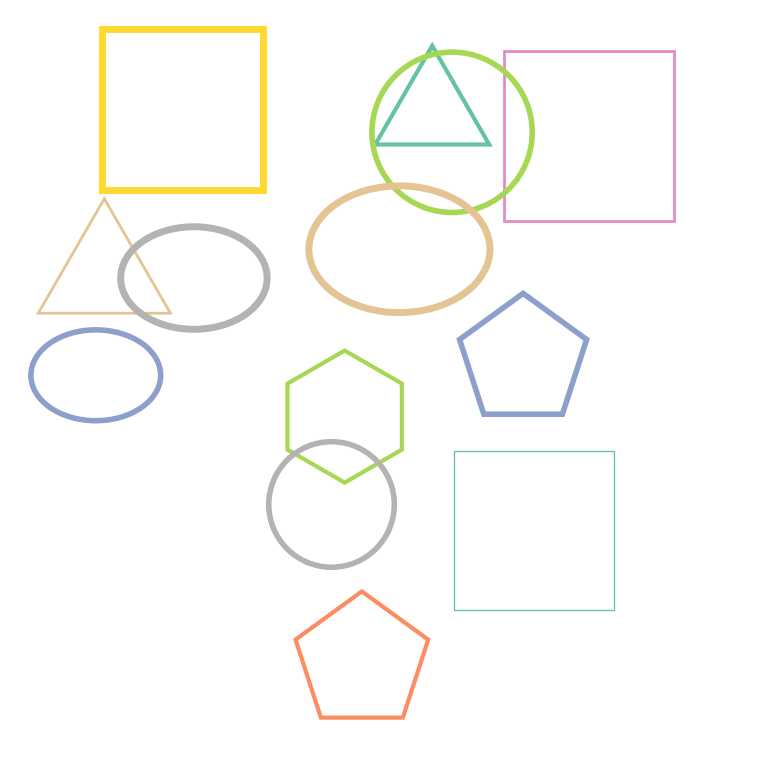[{"shape": "square", "thickness": 0.5, "radius": 0.52, "center": [0.694, 0.311]}, {"shape": "triangle", "thickness": 1.5, "radius": 0.43, "center": [0.561, 0.855]}, {"shape": "pentagon", "thickness": 1.5, "radius": 0.45, "center": [0.47, 0.141]}, {"shape": "oval", "thickness": 2, "radius": 0.42, "center": [0.124, 0.513]}, {"shape": "pentagon", "thickness": 2, "radius": 0.43, "center": [0.679, 0.532]}, {"shape": "square", "thickness": 1, "radius": 0.55, "center": [0.765, 0.823]}, {"shape": "hexagon", "thickness": 1.5, "radius": 0.43, "center": [0.448, 0.459]}, {"shape": "circle", "thickness": 2, "radius": 0.52, "center": [0.587, 0.828]}, {"shape": "square", "thickness": 2.5, "radius": 0.52, "center": [0.236, 0.858]}, {"shape": "oval", "thickness": 2.5, "radius": 0.59, "center": [0.519, 0.676]}, {"shape": "triangle", "thickness": 1, "radius": 0.5, "center": [0.135, 0.643]}, {"shape": "circle", "thickness": 2, "radius": 0.41, "center": [0.431, 0.345]}, {"shape": "oval", "thickness": 2.5, "radius": 0.48, "center": [0.252, 0.639]}]